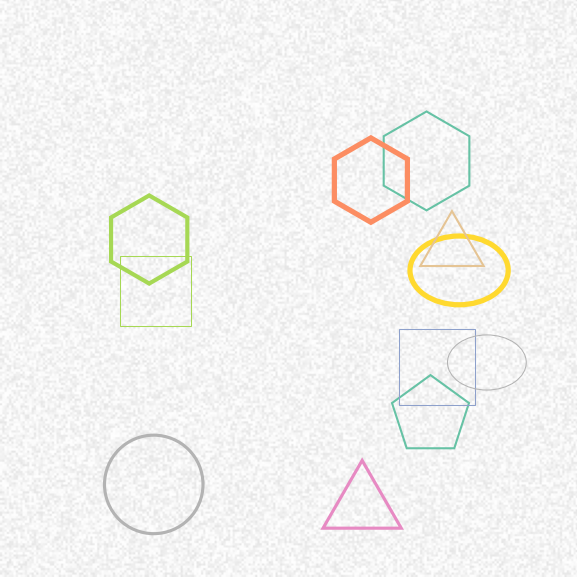[{"shape": "pentagon", "thickness": 1, "radius": 0.35, "center": [0.745, 0.28]}, {"shape": "hexagon", "thickness": 1, "radius": 0.43, "center": [0.739, 0.72]}, {"shape": "hexagon", "thickness": 2.5, "radius": 0.37, "center": [0.642, 0.687]}, {"shape": "square", "thickness": 0.5, "radius": 0.33, "center": [0.757, 0.363]}, {"shape": "triangle", "thickness": 1.5, "radius": 0.39, "center": [0.627, 0.124]}, {"shape": "hexagon", "thickness": 2, "radius": 0.38, "center": [0.258, 0.584]}, {"shape": "square", "thickness": 0.5, "radius": 0.31, "center": [0.269, 0.495]}, {"shape": "oval", "thickness": 2.5, "radius": 0.43, "center": [0.795, 0.531]}, {"shape": "triangle", "thickness": 1, "radius": 0.32, "center": [0.783, 0.57]}, {"shape": "oval", "thickness": 0.5, "radius": 0.34, "center": [0.843, 0.371]}, {"shape": "circle", "thickness": 1.5, "radius": 0.43, "center": [0.266, 0.16]}]